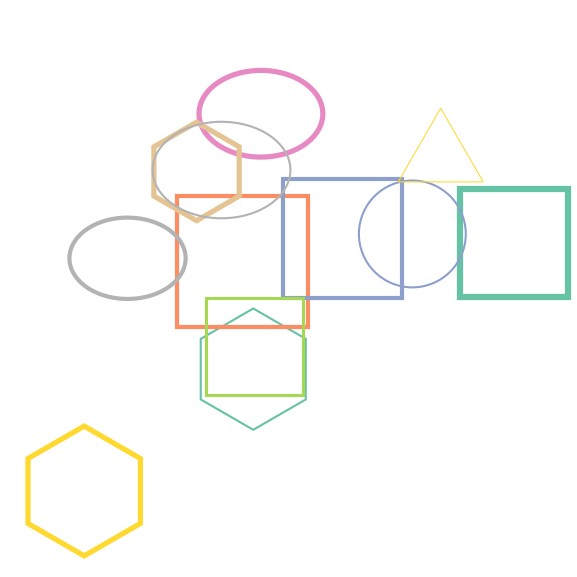[{"shape": "square", "thickness": 3, "radius": 0.47, "center": [0.89, 0.578]}, {"shape": "hexagon", "thickness": 1, "radius": 0.53, "center": [0.439, 0.36]}, {"shape": "square", "thickness": 2, "radius": 0.56, "center": [0.42, 0.547]}, {"shape": "square", "thickness": 2, "radius": 0.52, "center": [0.593, 0.587]}, {"shape": "circle", "thickness": 1, "radius": 0.46, "center": [0.714, 0.594]}, {"shape": "oval", "thickness": 2.5, "radius": 0.54, "center": [0.452, 0.802]}, {"shape": "square", "thickness": 1.5, "radius": 0.42, "center": [0.441, 0.399]}, {"shape": "triangle", "thickness": 0.5, "radius": 0.43, "center": [0.763, 0.727]}, {"shape": "hexagon", "thickness": 2.5, "radius": 0.56, "center": [0.146, 0.149]}, {"shape": "hexagon", "thickness": 2.5, "radius": 0.43, "center": [0.34, 0.702]}, {"shape": "oval", "thickness": 2, "radius": 0.5, "center": [0.221, 0.552]}, {"shape": "oval", "thickness": 1, "radius": 0.6, "center": [0.384, 0.705]}]